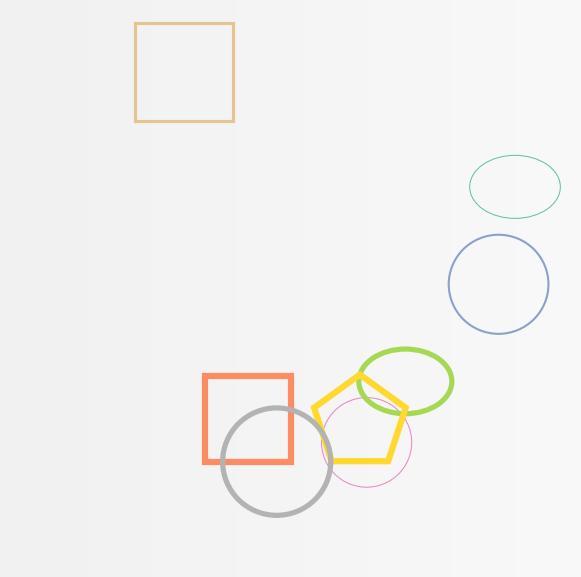[{"shape": "oval", "thickness": 0.5, "radius": 0.39, "center": [0.886, 0.676]}, {"shape": "square", "thickness": 3, "radius": 0.37, "center": [0.427, 0.273]}, {"shape": "circle", "thickness": 1, "radius": 0.43, "center": [0.858, 0.507]}, {"shape": "circle", "thickness": 0.5, "radius": 0.39, "center": [0.631, 0.233]}, {"shape": "oval", "thickness": 2.5, "radius": 0.4, "center": [0.697, 0.339]}, {"shape": "pentagon", "thickness": 3, "radius": 0.41, "center": [0.619, 0.268]}, {"shape": "square", "thickness": 1.5, "radius": 0.42, "center": [0.317, 0.875]}, {"shape": "circle", "thickness": 2.5, "radius": 0.46, "center": [0.476, 0.2]}]